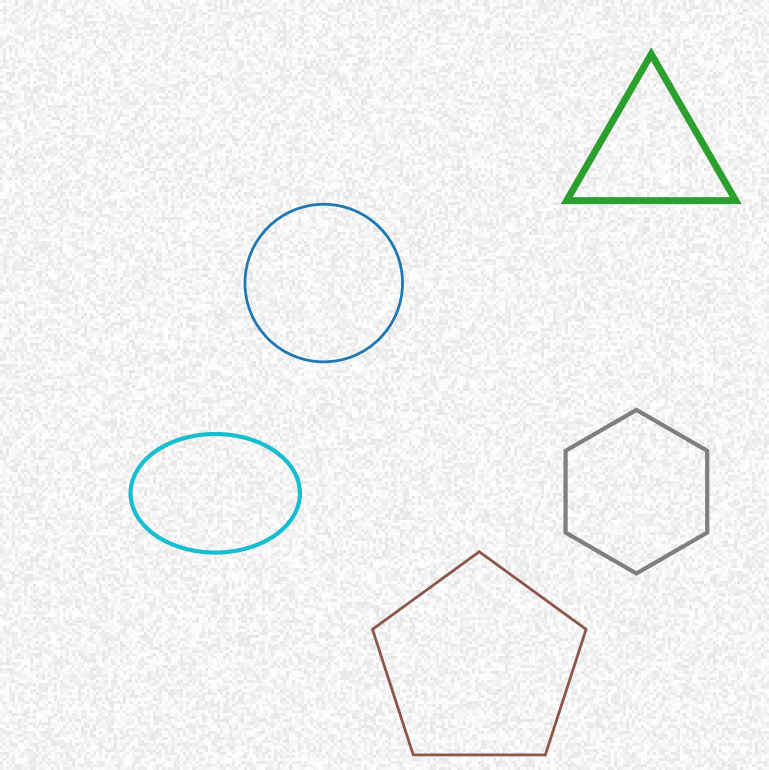[{"shape": "circle", "thickness": 1, "radius": 0.51, "center": [0.42, 0.632]}, {"shape": "triangle", "thickness": 2.5, "radius": 0.63, "center": [0.846, 0.803]}, {"shape": "pentagon", "thickness": 1, "radius": 0.73, "center": [0.622, 0.138]}, {"shape": "hexagon", "thickness": 1.5, "radius": 0.53, "center": [0.826, 0.361]}, {"shape": "oval", "thickness": 1.5, "radius": 0.55, "center": [0.28, 0.359]}]